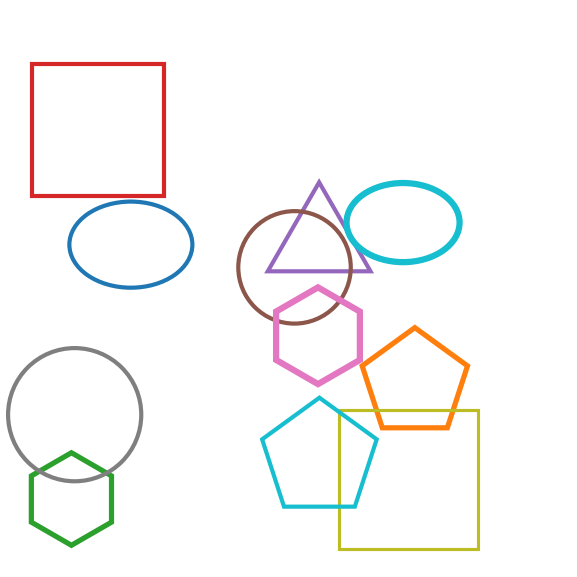[{"shape": "oval", "thickness": 2, "radius": 0.53, "center": [0.227, 0.576]}, {"shape": "pentagon", "thickness": 2.5, "radius": 0.48, "center": [0.718, 0.336]}, {"shape": "hexagon", "thickness": 2.5, "radius": 0.4, "center": [0.124, 0.135]}, {"shape": "square", "thickness": 2, "radius": 0.57, "center": [0.17, 0.775]}, {"shape": "triangle", "thickness": 2, "radius": 0.51, "center": [0.553, 0.581]}, {"shape": "circle", "thickness": 2, "radius": 0.49, "center": [0.51, 0.536]}, {"shape": "hexagon", "thickness": 3, "radius": 0.42, "center": [0.551, 0.418]}, {"shape": "circle", "thickness": 2, "radius": 0.58, "center": [0.129, 0.281]}, {"shape": "square", "thickness": 1.5, "radius": 0.6, "center": [0.707, 0.169]}, {"shape": "oval", "thickness": 3, "radius": 0.49, "center": [0.698, 0.614]}, {"shape": "pentagon", "thickness": 2, "radius": 0.52, "center": [0.553, 0.206]}]